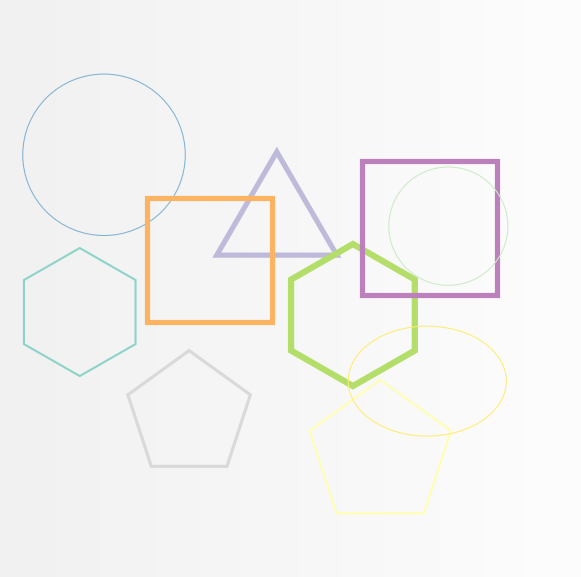[{"shape": "hexagon", "thickness": 1, "radius": 0.55, "center": [0.137, 0.459]}, {"shape": "pentagon", "thickness": 1, "radius": 0.64, "center": [0.654, 0.214]}, {"shape": "triangle", "thickness": 2.5, "radius": 0.6, "center": [0.476, 0.617]}, {"shape": "circle", "thickness": 0.5, "radius": 0.7, "center": [0.179, 0.731]}, {"shape": "square", "thickness": 2.5, "radius": 0.54, "center": [0.36, 0.549]}, {"shape": "hexagon", "thickness": 3, "radius": 0.61, "center": [0.607, 0.454]}, {"shape": "pentagon", "thickness": 1.5, "radius": 0.55, "center": [0.325, 0.281]}, {"shape": "square", "thickness": 2.5, "radius": 0.58, "center": [0.739, 0.604]}, {"shape": "circle", "thickness": 0.5, "radius": 0.51, "center": [0.771, 0.608]}, {"shape": "oval", "thickness": 0.5, "radius": 0.68, "center": [0.735, 0.339]}]